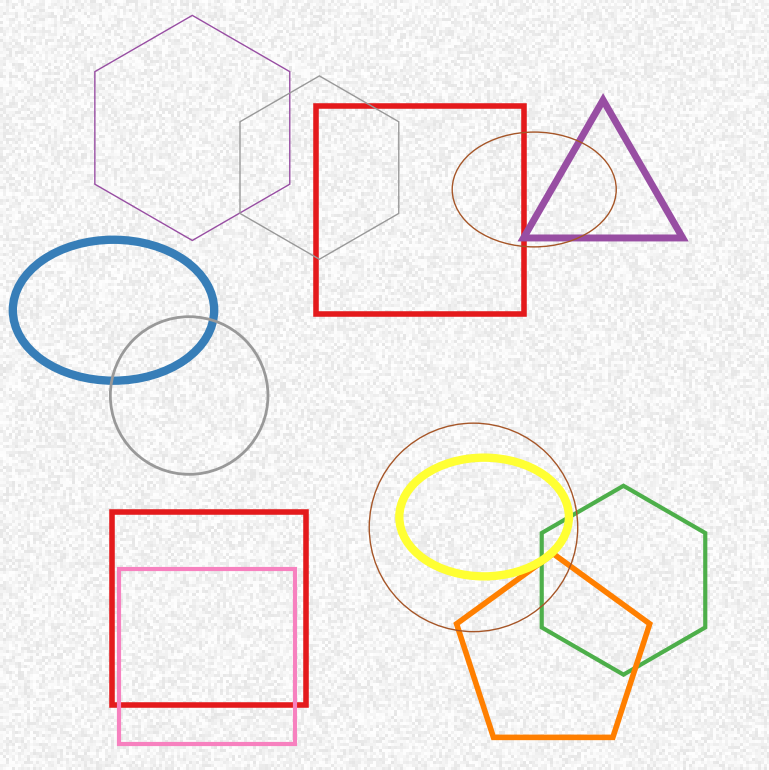[{"shape": "square", "thickness": 2, "radius": 0.68, "center": [0.545, 0.727]}, {"shape": "square", "thickness": 2, "radius": 0.63, "center": [0.271, 0.21]}, {"shape": "oval", "thickness": 3, "radius": 0.65, "center": [0.147, 0.597]}, {"shape": "hexagon", "thickness": 1.5, "radius": 0.61, "center": [0.81, 0.246]}, {"shape": "hexagon", "thickness": 0.5, "radius": 0.73, "center": [0.25, 0.834]}, {"shape": "triangle", "thickness": 2.5, "radius": 0.6, "center": [0.783, 0.751]}, {"shape": "pentagon", "thickness": 2, "radius": 0.66, "center": [0.718, 0.149]}, {"shape": "oval", "thickness": 3, "radius": 0.55, "center": [0.629, 0.329]}, {"shape": "circle", "thickness": 0.5, "radius": 0.68, "center": [0.615, 0.315]}, {"shape": "oval", "thickness": 0.5, "radius": 0.53, "center": [0.694, 0.754]}, {"shape": "square", "thickness": 1.5, "radius": 0.57, "center": [0.269, 0.147]}, {"shape": "circle", "thickness": 1, "radius": 0.51, "center": [0.246, 0.486]}, {"shape": "hexagon", "thickness": 0.5, "radius": 0.6, "center": [0.415, 0.782]}]